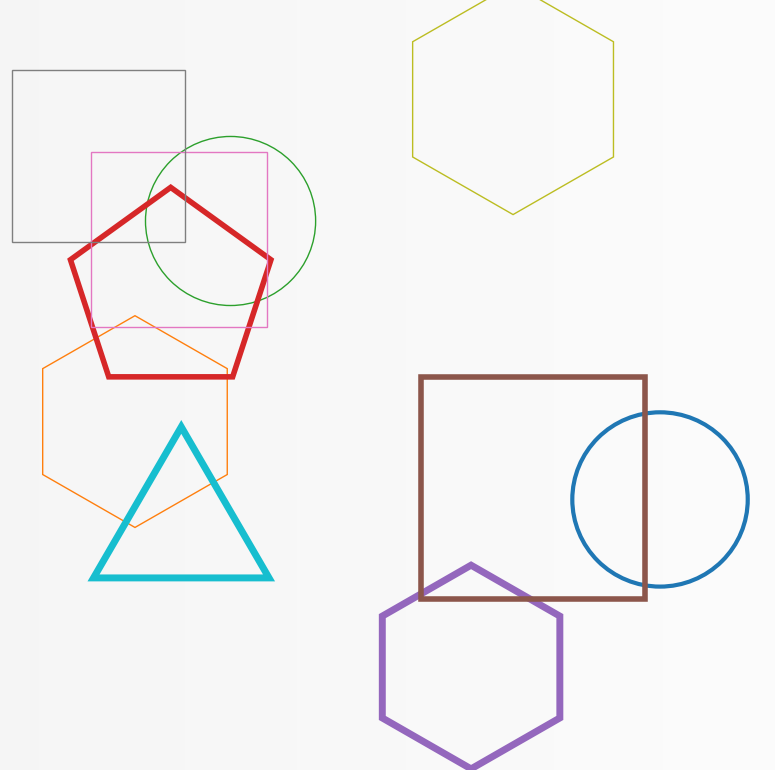[{"shape": "circle", "thickness": 1.5, "radius": 0.57, "center": [0.852, 0.351]}, {"shape": "hexagon", "thickness": 0.5, "radius": 0.69, "center": [0.174, 0.452]}, {"shape": "circle", "thickness": 0.5, "radius": 0.55, "center": [0.297, 0.713]}, {"shape": "pentagon", "thickness": 2, "radius": 0.68, "center": [0.22, 0.621]}, {"shape": "hexagon", "thickness": 2.5, "radius": 0.66, "center": [0.608, 0.134]}, {"shape": "square", "thickness": 2, "radius": 0.72, "center": [0.688, 0.366]}, {"shape": "square", "thickness": 0.5, "radius": 0.57, "center": [0.231, 0.689]}, {"shape": "square", "thickness": 0.5, "radius": 0.56, "center": [0.127, 0.798]}, {"shape": "hexagon", "thickness": 0.5, "radius": 0.75, "center": [0.662, 0.871]}, {"shape": "triangle", "thickness": 2.5, "radius": 0.65, "center": [0.234, 0.315]}]